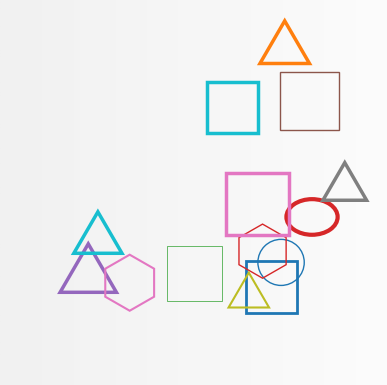[{"shape": "circle", "thickness": 1, "radius": 0.3, "center": [0.725, 0.318]}, {"shape": "square", "thickness": 2, "radius": 0.33, "center": [0.7, 0.255]}, {"shape": "triangle", "thickness": 2.5, "radius": 0.37, "center": [0.735, 0.872]}, {"shape": "square", "thickness": 0.5, "radius": 0.35, "center": [0.502, 0.29]}, {"shape": "hexagon", "thickness": 1, "radius": 0.35, "center": [0.678, 0.348]}, {"shape": "oval", "thickness": 3, "radius": 0.33, "center": [0.805, 0.436]}, {"shape": "triangle", "thickness": 2.5, "radius": 0.42, "center": [0.228, 0.283]}, {"shape": "square", "thickness": 1, "radius": 0.38, "center": [0.799, 0.738]}, {"shape": "square", "thickness": 2.5, "radius": 0.4, "center": [0.664, 0.471]}, {"shape": "hexagon", "thickness": 1.5, "radius": 0.36, "center": [0.335, 0.266]}, {"shape": "triangle", "thickness": 2.5, "radius": 0.33, "center": [0.89, 0.512]}, {"shape": "triangle", "thickness": 1.5, "radius": 0.3, "center": [0.642, 0.231]}, {"shape": "triangle", "thickness": 2.5, "radius": 0.36, "center": [0.253, 0.378]}, {"shape": "square", "thickness": 2.5, "radius": 0.33, "center": [0.601, 0.721]}]